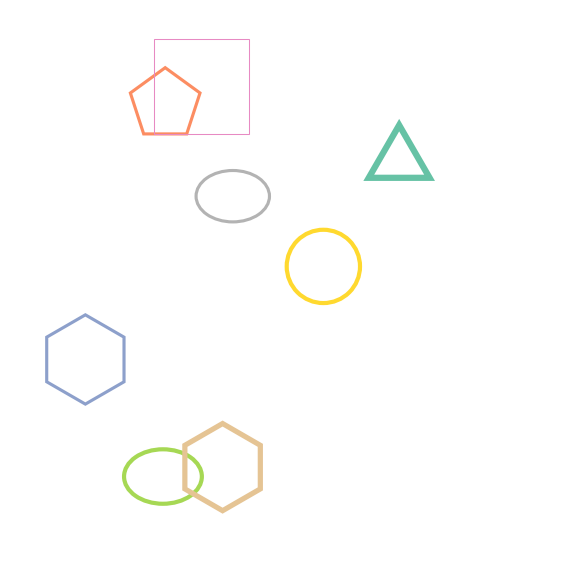[{"shape": "triangle", "thickness": 3, "radius": 0.3, "center": [0.691, 0.722]}, {"shape": "pentagon", "thickness": 1.5, "radius": 0.32, "center": [0.286, 0.819]}, {"shape": "hexagon", "thickness": 1.5, "radius": 0.39, "center": [0.148, 0.377]}, {"shape": "square", "thickness": 0.5, "radius": 0.41, "center": [0.349, 0.849]}, {"shape": "oval", "thickness": 2, "radius": 0.34, "center": [0.282, 0.174]}, {"shape": "circle", "thickness": 2, "radius": 0.32, "center": [0.56, 0.538]}, {"shape": "hexagon", "thickness": 2.5, "radius": 0.38, "center": [0.385, 0.19]}, {"shape": "oval", "thickness": 1.5, "radius": 0.32, "center": [0.403, 0.659]}]